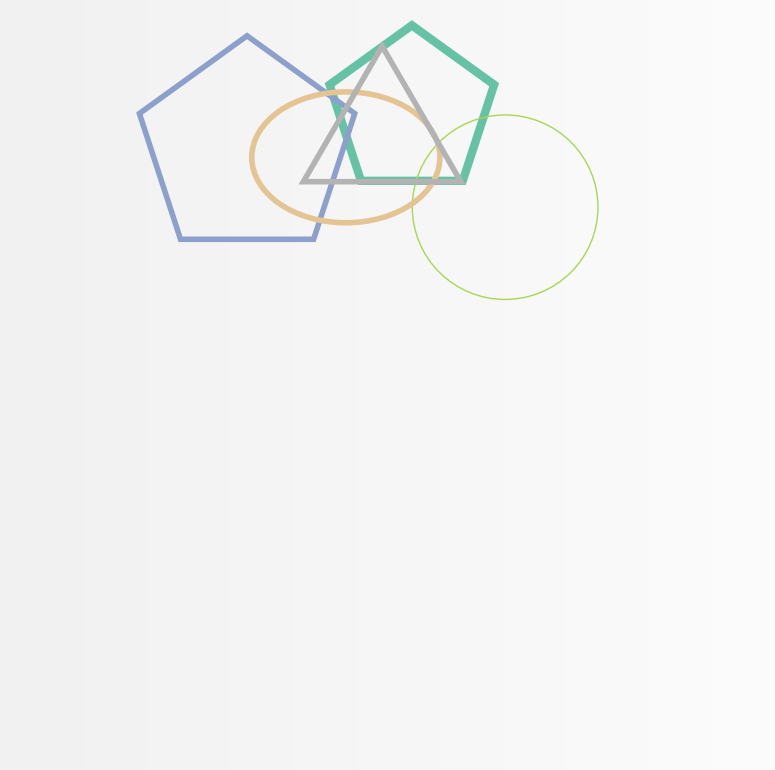[{"shape": "pentagon", "thickness": 3, "radius": 0.56, "center": [0.531, 0.855]}, {"shape": "pentagon", "thickness": 2, "radius": 0.73, "center": [0.319, 0.807]}, {"shape": "circle", "thickness": 0.5, "radius": 0.6, "center": [0.652, 0.731]}, {"shape": "oval", "thickness": 2, "radius": 0.61, "center": [0.446, 0.796]}, {"shape": "triangle", "thickness": 2, "radius": 0.59, "center": [0.493, 0.823]}]